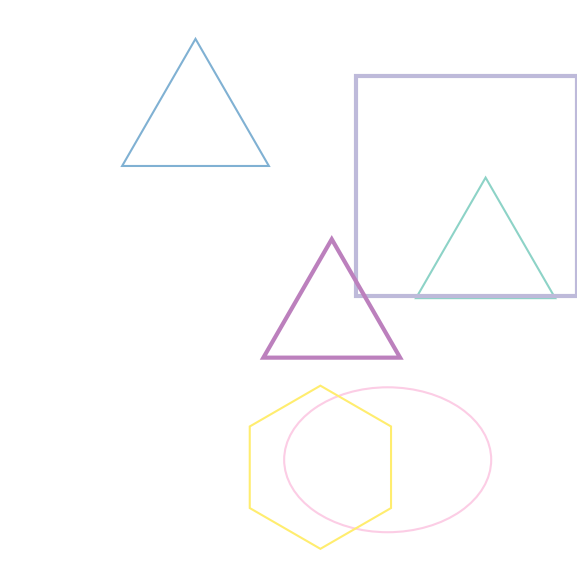[{"shape": "triangle", "thickness": 1, "radius": 0.7, "center": [0.841, 0.552]}, {"shape": "square", "thickness": 2, "radius": 0.95, "center": [0.808, 0.676]}, {"shape": "triangle", "thickness": 1, "radius": 0.73, "center": [0.339, 0.785]}, {"shape": "oval", "thickness": 1, "radius": 0.9, "center": [0.671, 0.203]}, {"shape": "triangle", "thickness": 2, "radius": 0.68, "center": [0.574, 0.448]}, {"shape": "hexagon", "thickness": 1, "radius": 0.71, "center": [0.555, 0.19]}]